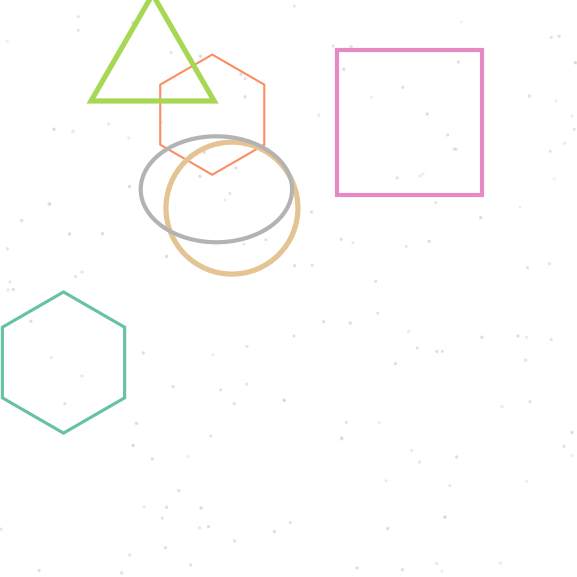[{"shape": "hexagon", "thickness": 1.5, "radius": 0.61, "center": [0.11, 0.371]}, {"shape": "hexagon", "thickness": 1, "radius": 0.52, "center": [0.368, 0.801]}, {"shape": "square", "thickness": 2, "radius": 0.63, "center": [0.708, 0.786]}, {"shape": "triangle", "thickness": 2.5, "radius": 0.62, "center": [0.264, 0.886]}, {"shape": "circle", "thickness": 2.5, "radius": 0.57, "center": [0.402, 0.639]}, {"shape": "oval", "thickness": 2, "radius": 0.66, "center": [0.375, 0.671]}]